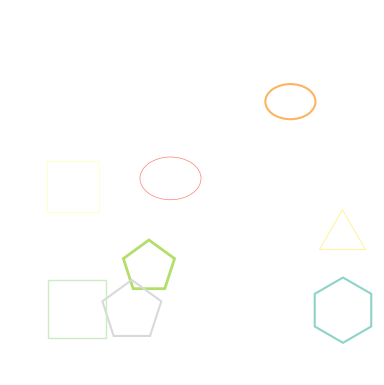[{"shape": "hexagon", "thickness": 1.5, "radius": 0.42, "center": [0.891, 0.194]}, {"shape": "square", "thickness": 0.5, "radius": 0.33, "center": [0.19, 0.516]}, {"shape": "oval", "thickness": 0.5, "radius": 0.4, "center": [0.443, 0.537]}, {"shape": "oval", "thickness": 1.5, "radius": 0.33, "center": [0.754, 0.736]}, {"shape": "pentagon", "thickness": 2, "radius": 0.35, "center": [0.387, 0.307]}, {"shape": "pentagon", "thickness": 1.5, "radius": 0.4, "center": [0.342, 0.192]}, {"shape": "square", "thickness": 1, "radius": 0.38, "center": [0.199, 0.197]}, {"shape": "triangle", "thickness": 0.5, "radius": 0.35, "center": [0.89, 0.386]}]